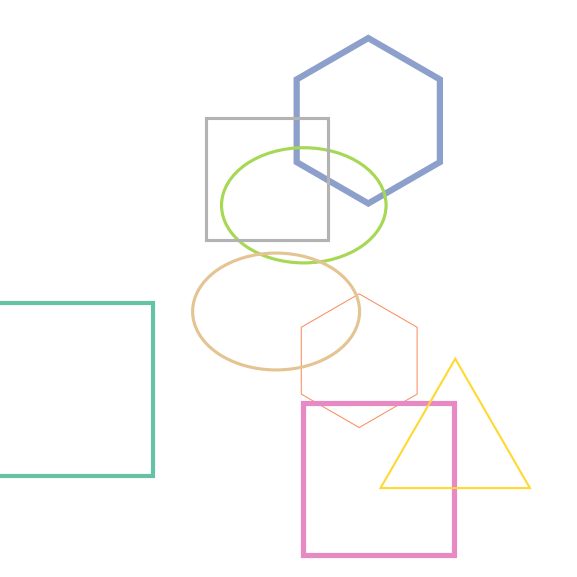[{"shape": "square", "thickness": 2, "radius": 0.75, "center": [0.115, 0.325]}, {"shape": "hexagon", "thickness": 0.5, "radius": 0.58, "center": [0.622, 0.375]}, {"shape": "hexagon", "thickness": 3, "radius": 0.72, "center": [0.638, 0.79]}, {"shape": "square", "thickness": 2.5, "radius": 0.66, "center": [0.656, 0.17]}, {"shape": "oval", "thickness": 1.5, "radius": 0.71, "center": [0.526, 0.644]}, {"shape": "triangle", "thickness": 1, "radius": 0.75, "center": [0.788, 0.229]}, {"shape": "oval", "thickness": 1.5, "radius": 0.72, "center": [0.478, 0.46]}, {"shape": "square", "thickness": 1.5, "radius": 0.53, "center": [0.463, 0.689]}]